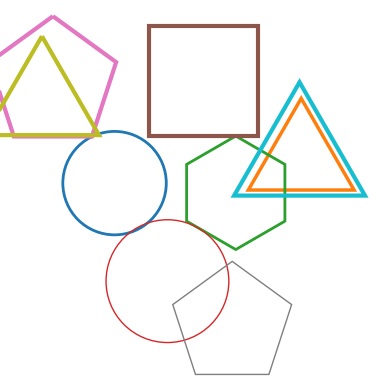[{"shape": "circle", "thickness": 2, "radius": 0.67, "center": [0.298, 0.524]}, {"shape": "triangle", "thickness": 2.5, "radius": 0.79, "center": [0.782, 0.586]}, {"shape": "hexagon", "thickness": 2, "radius": 0.74, "center": [0.612, 0.499]}, {"shape": "circle", "thickness": 1, "radius": 0.8, "center": [0.435, 0.27]}, {"shape": "square", "thickness": 3, "radius": 0.71, "center": [0.529, 0.789]}, {"shape": "pentagon", "thickness": 3, "radius": 0.86, "center": [0.137, 0.785]}, {"shape": "pentagon", "thickness": 1, "radius": 0.81, "center": [0.603, 0.159]}, {"shape": "triangle", "thickness": 3, "radius": 0.86, "center": [0.109, 0.735]}, {"shape": "triangle", "thickness": 3, "radius": 0.98, "center": [0.778, 0.59]}]